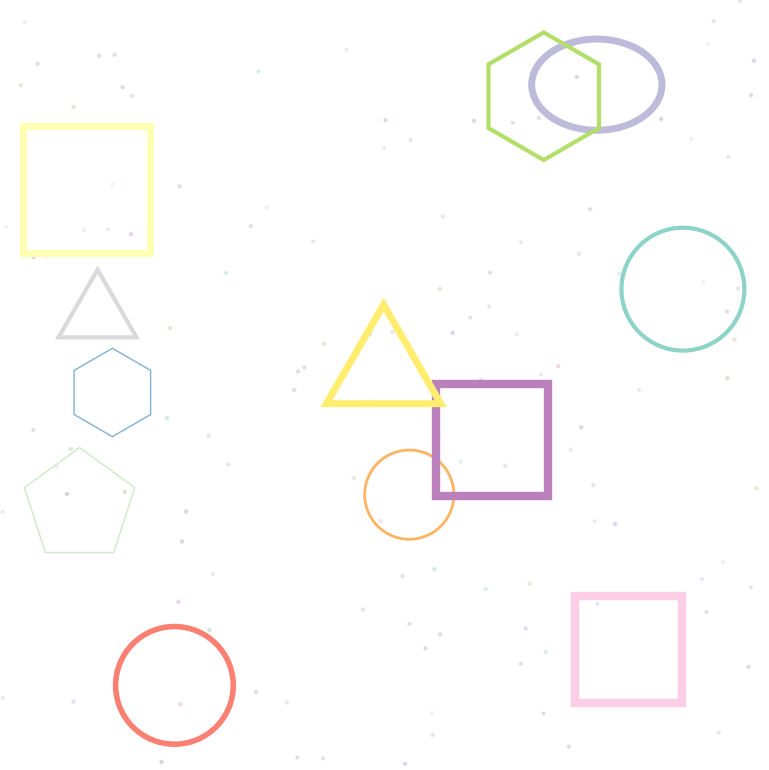[{"shape": "circle", "thickness": 1.5, "radius": 0.4, "center": [0.887, 0.624]}, {"shape": "square", "thickness": 2.5, "radius": 0.41, "center": [0.112, 0.754]}, {"shape": "oval", "thickness": 2.5, "radius": 0.42, "center": [0.775, 0.89]}, {"shape": "circle", "thickness": 2, "radius": 0.38, "center": [0.227, 0.11]}, {"shape": "hexagon", "thickness": 0.5, "radius": 0.29, "center": [0.146, 0.49]}, {"shape": "circle", "thickness": 1, "radius": 0.29, "center": [0.532, 0.358]}, {"shape": "hexagon", "thickness": 1.5, "radius": 0.41, "center": [0.706, 0.875]}, {"shape": "square", "thickness": 3, "radius": 0.35, "center": [0.816, 0.157]}, {"shape": "triangle", "thickness": 1.5, "radius": 0.29, "center": [0.127, 0.591]}, {"shape": "square", "thickness": 3, "radius": 0.37, "center": [0.639, 0.428]}, {"shape": "pentagon", "thickness": 0.5, "radius": 0.38, "center": [0.103, 0.343]}, {"shape": "triangle", "thickness": 2.5, "radius": 0.43, "center": [0.498, 0.519]}]